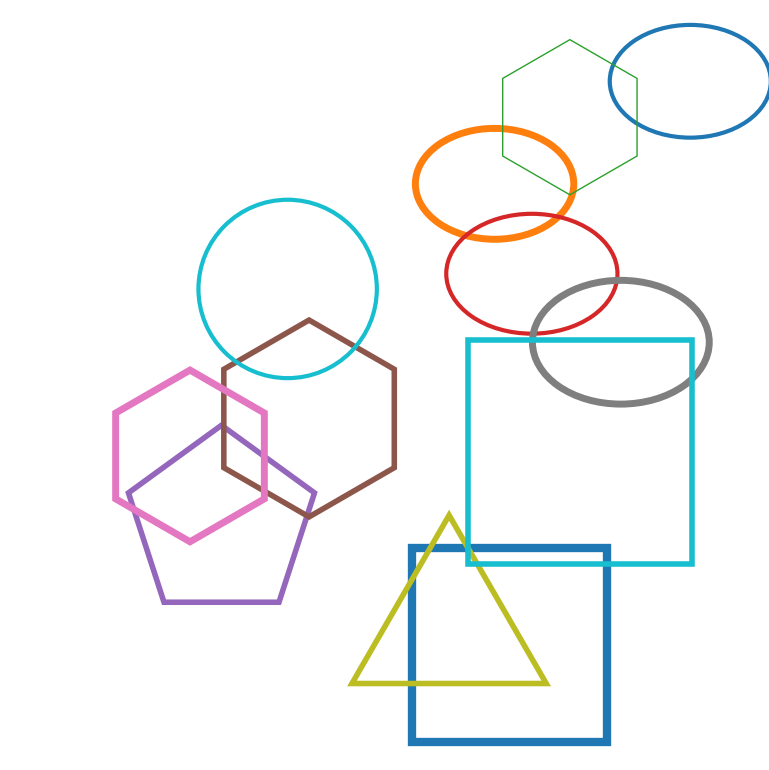[{"shape": "square", "thickness": 3, "radius": 0.63, "center": [0.662, 0.162]}, {"shape": "oval", "thickness": 1.5, "radius": 0.52, "center": [0.896, 0.894]}, {"shape": "oval", "thickness": 2.5, "radius": 0.51, "center": [0.642, 0.761]}, {"shape": "hexagon", "thickness": 0.5, "radius": 0.5, "center": [0.74, 0.848]}, {"shape": "oval", "thickness": 1.5, "radius": 0.56, "center": [0.691, 0.645]}, {"shape": "pentagon", "thickness": 2, "radius": 0.64, "center": [0.288, 0.321]}, {"shape": "hexagon", "thickness": 2, "radius": 0.64, "center": [0.401, 0.457]}, {"shape": "hexagon", "thickness": 2.5, "radius": 0.56, "center": [0.247, 0.408]}, {"shape": "oval", "thickness": 2.5, "radius": 0.57, "center": [0.806, 0.556]}, {"shape": "triangle", "thickness": 2, "radius": 0.73, "center": [0.583, 0.185]}, {"shape": "circle", "thickness": 1.5, "radius": 0.58, "center": [0.374, 0.625]}, {"shape": "square", "thickness": 2, "radius": 0.73, "center": [0.753, 0.413]}]